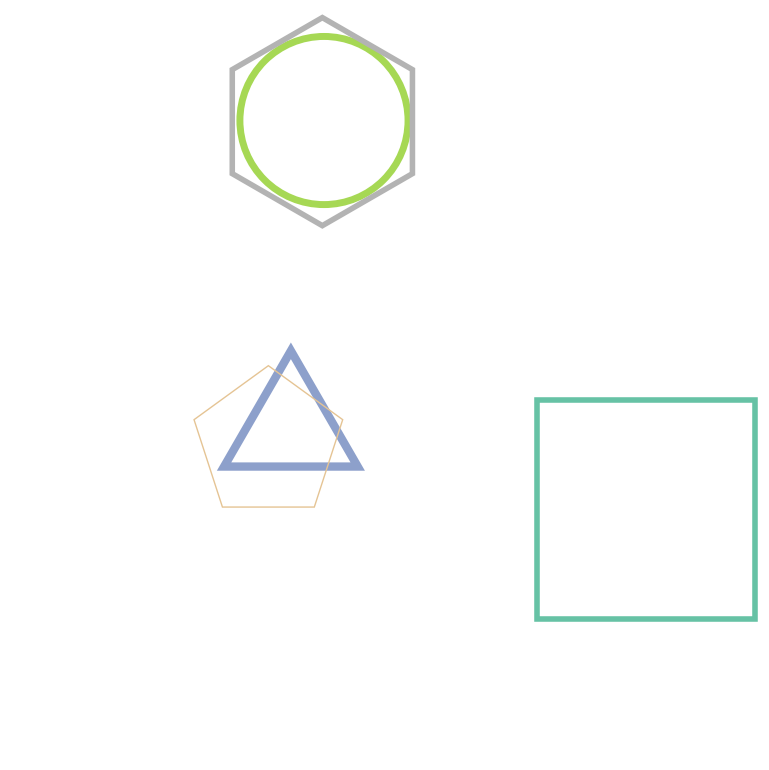[{"shape": "square", "thickness": 2, "radius": 0.71, "center": [0.839, 0.339]}, {"shape": "triangle", "thickness": 3, "radius": 0.5, "center": [0.378, 0.444]}, {"shape": "circle", "thickness": 2.5, "radius": 0.55, "center": [0.421, 0.843]}, {"shape": "pentagon", "thickness": 0.5, "radius": 0.51, "center": [0.349, 0.424]}, {"shape": "hexagon", "thickness": 2, "radius": 0.68, "center": [0.419, 0.842]}]